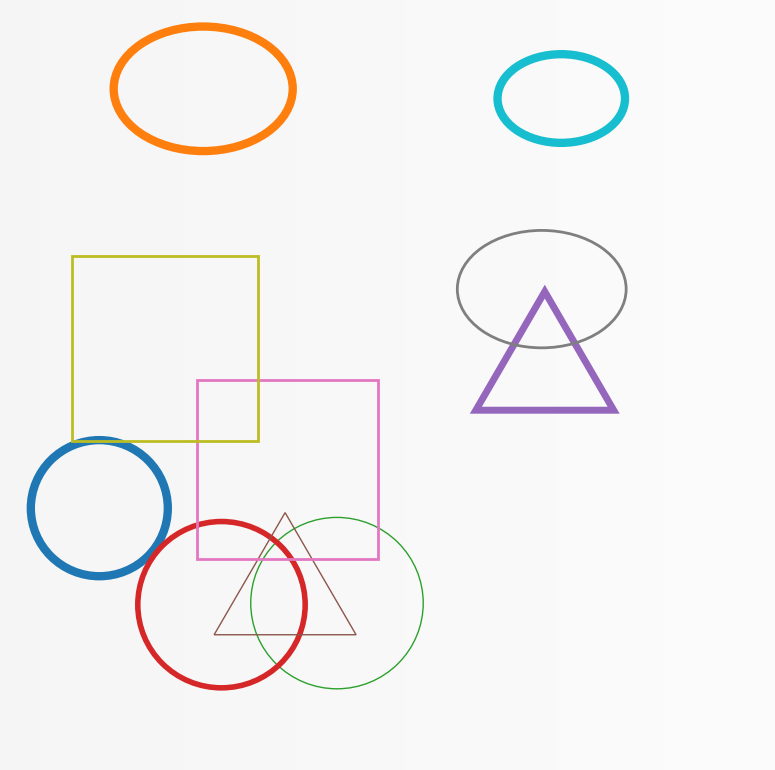[{"shape": "circle", "thickness": 3, "radius": 0.44, "center": [0.128, 0.34]}, {"shape": "oval", "thickness": 3, "radius": 0.58, "center": [0.262, 0.885]}, {"shape": "circle", "thickness": 0.5, "radius": 0.56, "center": [0.435, 0.217]}, {"shape": "circle", "thickness": 2, "radius": 0.54, "center": [0.286, 0.215]}, {"shape": "triangle", "thickness": 2.5, "radius": 0.51, "center": [0.703, 0.519]}, {"shape": "triangle", "thickness": 0.5, "radius": 0.53, "center": [0.368, 0.229]}, {"shape": "square", "thickness": 1, "radius": 0.58, "center": [0.371, 0.391]}, {"shape": "oval", "thickness": 1, "radius": 0.54, "center": [0.699, 0.625]}, {"shape": "square", "thickness": 1, "radius": 0.6, "center": [0.214, 0.547]}, {"shape": "oval", "thickness": 3, "radius": 0.41, "center": [0.724, 0.872]}]